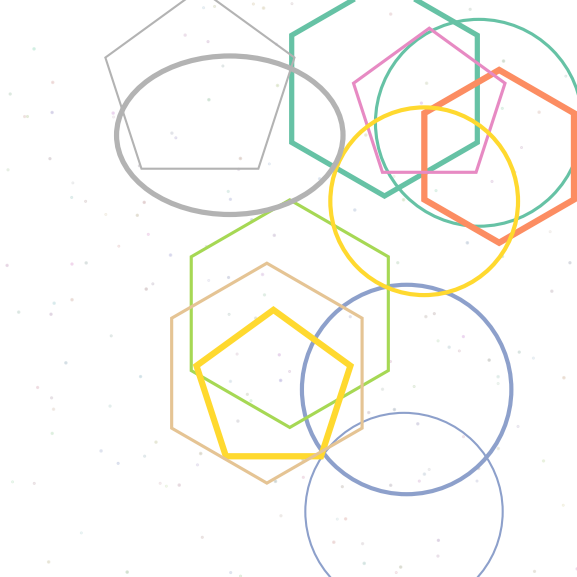[{"shape": "circle", "thickness": 1.5, "radius": 0.9, "center": [0.829, 0.786]}, {"shape": "hexagon", "thickness": 2.5, "radius": 0.93, "center": [0.666, 0.845]}, {"shape": "hexagon", "thickness": 3, "radius": 0.75, "center": [0.864, 0.728]}, {"shape": "circle", "thickness": 2, "radius": 0.91, "center": [0.704, 0.325]}, {"shape": "circle", "thickness": 1, "radius": 0.85, "center": [0.7, 0.113]}, {"shape": "pentagon", "thickness": 1.5, "radius": 0.69, "center": [0.743, 0.812]}, {"shape": "hexagon", "thickness": 1.5, "radius": 0.99, "center": [0.502, 0.456]}, {"shape": "circle", "thickness": 2, "radius": 0.81, "center": [0.735, 0.651]}, {"shape": "pentagon", "thickness": 3, "radius": 0.7, "center": [0.474, 0.322]}, {"shape": "hexagon", "thickness": 1.5, "radius": 0.95, "center": [0.462, 0.353]}, {"shape": "oval", "thickness": 2.5, "radius": 0.98, "center": [0.398, 0.765]}, {"shape": "pentagon", "thickness": 1, "radius": 0.86, "center": [0.346, 0.846]}]